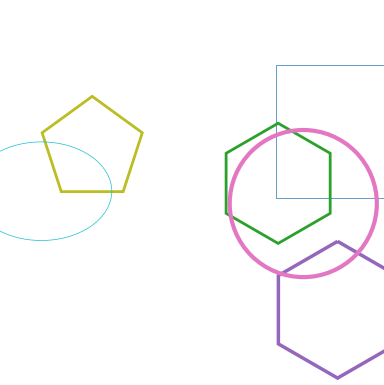[{"shape": "square", "thickness": 0.5, "radius": 0.86, "center": [0.888, 0.658]}, {"shape": "hexagon", "thickness": 2, "radius": 0.78, "center": [0.722, 0.524]}, {"shape": "hexagon", "thickness": 2.5, "radius": 0.89, "center": [0.877, 0.196]}, {"shape": "circle", "thickness": 3, "radius": 0.96, "center": [0.788, 0.471]}, {"shape": "pentagon", "thickness": 2, "radius": 0.68, "center": [0.239, 0.613]}, {"shape": "oval", "thickness": 0.5, "radius": 0.91, "center": [0.107, 0.503]}]